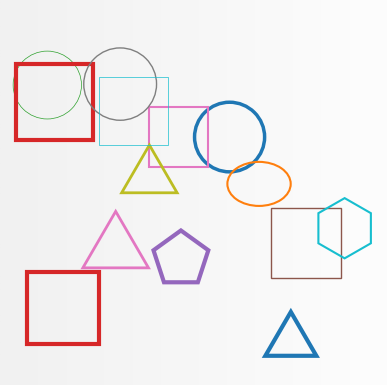[{"shape": "circle", "thickness": 2.5, "radius": 0.45, "center": [0.592, 0.644]}, {"shape": "triangle", "thickness": 3, "radius": 0.38, "center": [0.751, 0.114]}, {"shape": "oval", "thickness": 1.5, "radius": 0.41, "center": [0.668, 0.522]}, {"shape": "circle", "thickness": 0.5, "radius": 0.44, "center": [0.122, 0.779]}, {"shape": "square", "thickness": 3, "radius": 0.47, "center": [0.162, 0.2]}, {"shape": "square", "thickness": 3, "radius": 0.49, "center": [0.14, 0.734]}, {"shape": "pentagon", "thickness": 3, "radius": 0.37, "center": [0.467, 0.327]}, {"shape": "square", "thickness": 1, "radius": 0.45, "center": [0.79, 0.369]}, {"shape": "square", "thickness": 1.5, "radius": 0.39, "center": [0.461, 0.644]}, {"shape": "triangle", "thickness": 2, "radius": 0.49, "center": [0.299, 0.353]}, {"shape": "circle", "thickness": 1, "radius": 0.47, "center": [0.31, 0.782]}, {"shape": "triangle", "thickness": 2, "radius": 0.41, "center": [0.386, 0.541]}, {"shape": "hexagon", "thickness": 1.5, "radius": 0.39, "center": [0.889, 0.407]}, {"shape": "square", "thickness": 0.5, "radius": 0.45, "center": [0.346, 0.712]}]